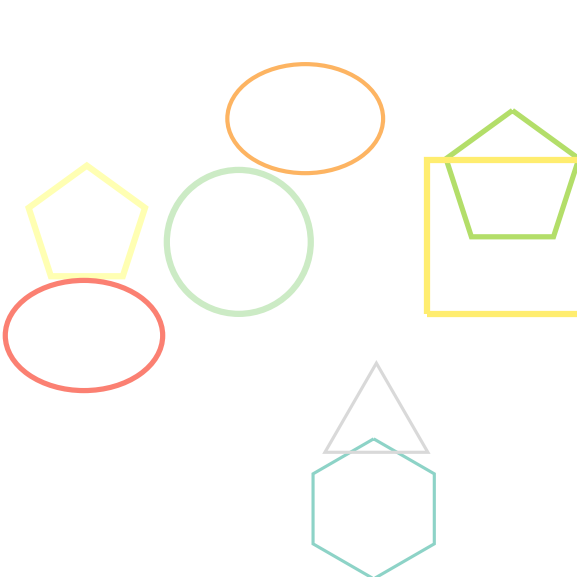[{"shape": "hexagon", "thickness": 1.5, "radius": 0.61, "center": [0.647, 0.118]}, {"shape": "pentagon", "thickness": 3, "radius": 0.53, "center": [0.15, 0.606]}, {"shape": "oval", "thickness": 2.5, "radius": 0.68, "center": [0.145, 0.418]}, {"shape": "oval", "thickness": 2, "radius": 0.67, "center": [0.529, 0.794]}, {"shape": "pentagon", "thickness": 2.5, "radius": 0.6, "center": [0.887, 0.687]}, {"shape": "triangle", "thickness": 1.5, "radius": 0.51, "center": [0.652, 0.267]}, {"shape": "circle", "thickness": 3, "radius": 0.62, "center": [0.414, 0.58]}, {"shape": "square", "thickness": 3, "radius": 0.67, "center": [0.872, 0.589]}]